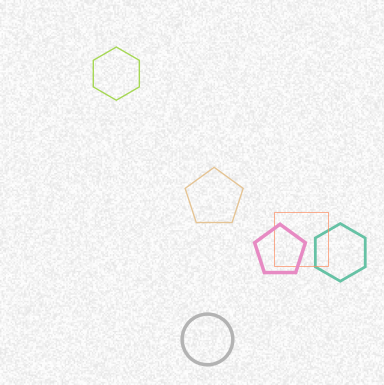[{"shape": "hexagon", "thickness": 2, "radius": 0.37, "center": [0.884, 0.344]}, {"shape": "square", "thickness": 0.5, "radius": 0.35, "center": [0.782, 0.379]}, {"shape": "pentagon", "thickness": 2.5, "radius": 0.35, "center": [0.727, 0.348]}, {"shape": "hexagon", "thickness": 1, "radius": 0.35, "center": [0.302, 0.809]}, {"shape": "pentagon", "thickness": 1, "radius": 0.4, "center": [0.556, 0.486]}, {"shape": "circle", "thickness": 2.5, "radius": 0.33, "center": [0.539, 0.118]}]